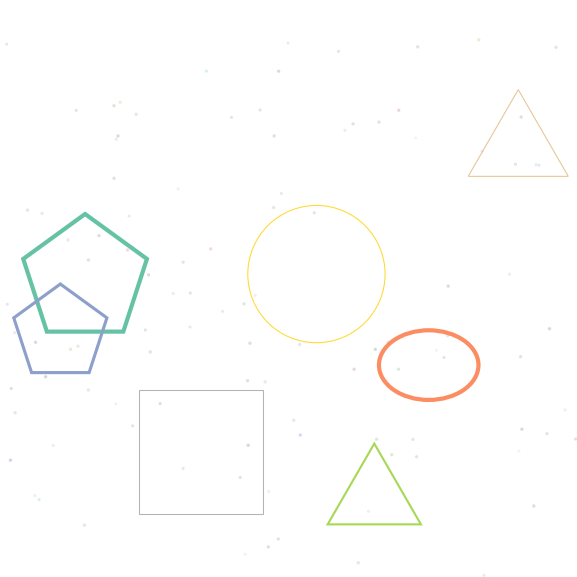[{"shape": "pentagon", "thickness": 2, "radius": 0.56, "center": [0.147, 0.516]}, {"shape": "oval", "thickness": 2, "radius": 0.43, "center": [0.742, 0.367]}, {"shape": "pentagon", "thickness": 1.5, "radius": 0.42, "center": [0.104, 0.423]}, {"shape": "triangle", "thickness": 1, "radius": 0.47, "center": [0.648, 0.138]}, {"shape": "circle", "thickness": 0.5, "radius": 0.59, "center": [0.548, 0.525]}, {"shape": "triangle", "thickness": 0.5, "radius": 0.5, "center": [0.897, 0.744]}, {"shape": "square", "thickness": 0.5, "radius": 0.54, "center": [0.349, 0.217]}]